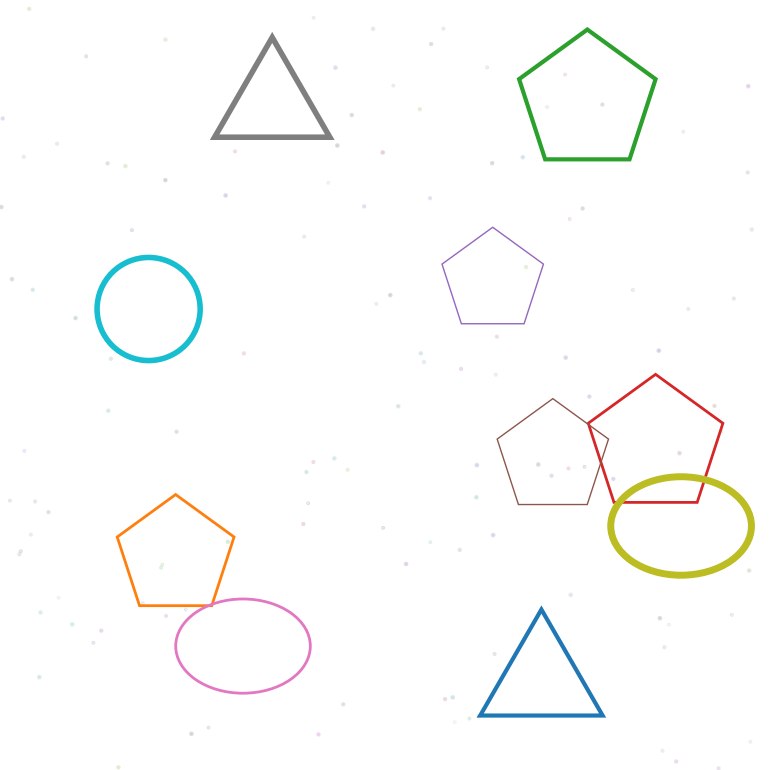[{"shape": "triangle", "thickness": 1.5, "radius": 0.46, "center": [0.703, 0.117]}, {"shape": "pentagon", "thickness": 1, "radius": 0.4, "center": [0.228, 0.278]}, {"shape": "pentagon", "thickness": 1.5, "radius": 0.47, "center": [0.763, 0.868]}, {"shape": "pentagon", "thickness": 1, "radius": 0.46, "center": [0.851, 0.422]}, {"shape": "pentagon", "thickness": 0.5, "radius": 0.35, "center": [0.64, 0.636]}, {"shape": "pentagon", "thickness": 0.5, "radius": 0.38, "center": [0.718, 0.406]}, {"shape": "oval", "thickness": 1, "radius": 0.44, "center": [0.316, 0.161]}, {"shape": "triangle", "thickness": 2, "radius": 0.43, "center": [0.354, 0.865]}, {"shape": "oval", "thickness": 2.5, "radius": 0.46, "center": [0.885, 0.317]}, {"shape": "circle", "thickness": 2, "radius": 0.33, "center": [0.193, 0.599]}]